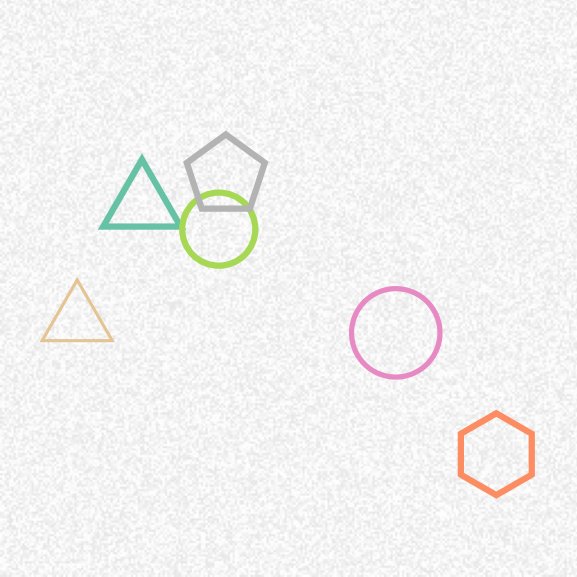[{"shape": "triangle", "thickness": 3, "radius": 0.39, "center": [0.246, 0.646]}, {"shape": "hexagon", "thickness": 3, "radius": 0.35, "center": [0.859, 0.213]}, {"shape": "circle", "thickness": 2.5, "radius": 0.38, "center": [0.685, 0.423]}, {"shape": "circle", "thickness": 3, "radius": 0.32, "center": [0.379, 0.602]}, {"shape": "triangle", "thickness": 1.5, "radius": 0.35, "center": [0.134, 0.444]}, {"shape": "pentagon", "thickness": 3, "radius": 0.35, "center": [0.391, 0.695]}]